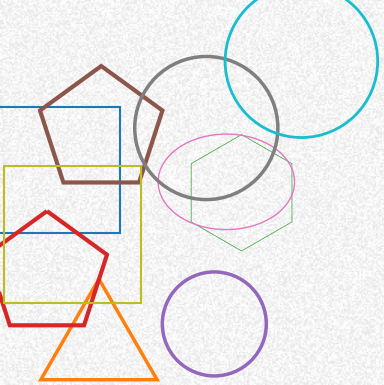[{"shape": "square", "thickness": 1.5, "radius": 0.82, "center": [0.147, 0.559]}, {"shape": "triangle", "thickness": 2.5, "radius": 0.87, "center": [0.257, 0.101]}, {"shape": "hexagon", "thickness": 0.5, "radius": 0.76, "center": [0.627, 0.499]}, {"shape": "pentagon", "thickness": 3, "radius": 0.82, "center": [0.122, 0.288]}, {"shape": "circle", "thickness": 2.5, "radius": 0.68, "center": [0.557, 0.159]}, {"shape": "pentagon", "thickness": 3, "radius": 0.84, "center": [0.263, 0.661]}, {"shape": "oval", "thickness": 1, "radius": 0.89, "center": [0.588, 0.528]}, {"shape": "circle", "thickness": 2.5, "radius": 0.93, "center": [0.536, 0.667]}, {"shape": "square", "thickness": 1.5, "radius": 0.89, "center": [0.189, 0.391]}, {"shape": "circle", "thickness": 2, "radius": 0.99, "center": [0.783, 0.841]}]